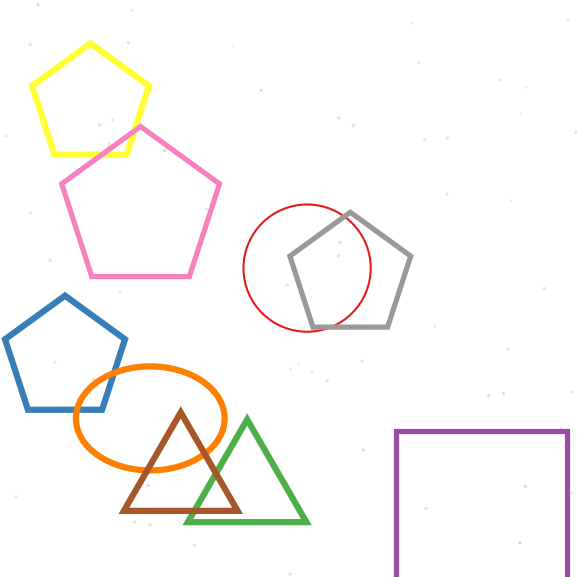[{"shape": "circle", "thickness": 1, "radius": 0.55, "center": [0.532, 0.535]}, {"shape": "pentagon", "thickness": 3, "radius": 0.55, "center": [0.113, 0.378]}, {"shape": "triangle", "thickness": 3, "radius": 0.59, "center": [0.428, 0.154]}, {"shape": "square", "thickness": 2.5, "radius": 0.74, "center": [0.833, 0.105]}, {"shape": "oval", "thickness": 3, "radius": 0.64, "center": [0.26, 0.275]}, {"shape": "pentagon", "thickness": 3, "radius": 0.53, "center": [0.157, 0.818]}, {"shape": "triangle", "thickness": 3, "radius": 0.57, "center": [0.313, 0.171]}, {"shape": "pentagon", "thickness": 2.5, "radius": 0.72, "center": [0.243, 0.636]}, {"shape": "pentagon", "thickness": 2.5, "radius": 0.55, "center": [0.607, 0.522]}]